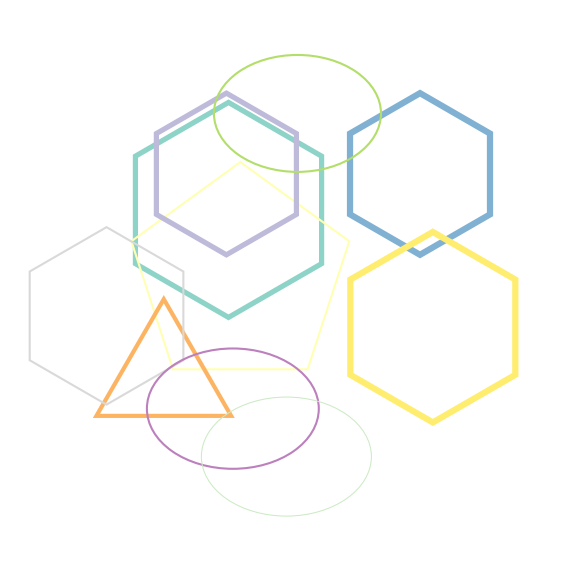[{"shape": "hexagon", "thickness": 2.5, "radius": 0.93, "center": [0.396, 0.636]}, {"shape": "pentagon", "thickness": 1, "radius": 0.99, "center": [0.416, 0.52]}, {"shape": "hexagon", "thickness": 2.5, "radius": 0.7, "center": [0.392, 0.698]}, {"shape": "hexagon", "thickness": 3, "radius": 0.7, "center": [0.727, 0.698]}, {"shape": "triangle", "thickness": 2, "radius": 0.67, "center": [0.284, 0.346]}, {"shape": "oval", "thickness": 1, "radius": 0.72, "center": [0.515, 0.803]}, {"shape": "hexagon", "thickness": 1, "radius": 0.77, "center": [0.184, 0.452]}, {"shape": "oval", "thickness": 1, "radius": 0.74, "center": [0.403, 0.292]}, {"shape": "oval", "thickness": 0.5, "radius": 0.74, "center": [0.496, 0.209]}, {"shape": "hexagon", "thickness": 3, "radius": 0.82, "center": [0.75, 0.433]}]